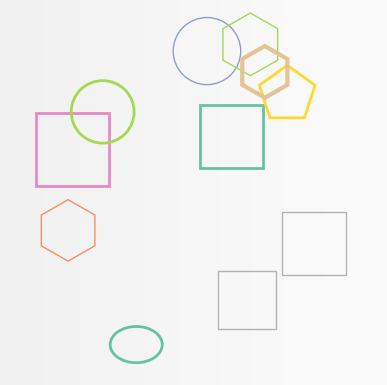[{"shape": "oval", "thickness": 2, "radius": 0.34, "center": [0.352, 0.105]}, {"shape": "square", "thickness": 2, "radius": 0.41, "center": [0.597, 0.645]}, {"shape": "hexagon", "thickness": 1, "radius": 0.4, "center": [0.176, 0.402]}, {"shape": "circle", "thickness": 1, "radius": 0.44, "center": [0.534, 0.867]}, {"shape": "square", "thickness": 2, "radius": 0.47, "center": [0.187, 0.611]}, {"shape": "hexagon", "thickness": 1, "radius": 0.41, "center": [0.646, 0.885]}, {"shape": "circle", "thickness": 2, "radius": 0.41, "center": [0.265, 0.709]}, {"shape": "pentagon", "thickness": 2, "radius": 0.38, "center": [0.741, 0.755]}, {"shape": "hexagon", "thickness": 3, "radius": 0.34, "center": [0.683, 0.813]}, {"shape": "square", "thickness": 1, "radius": 0.41, "center": [0.81, 0.367]}, {"shape": "square", "thickness": 1, "radius": 0.38, "center": [0.637, 0.221]}]